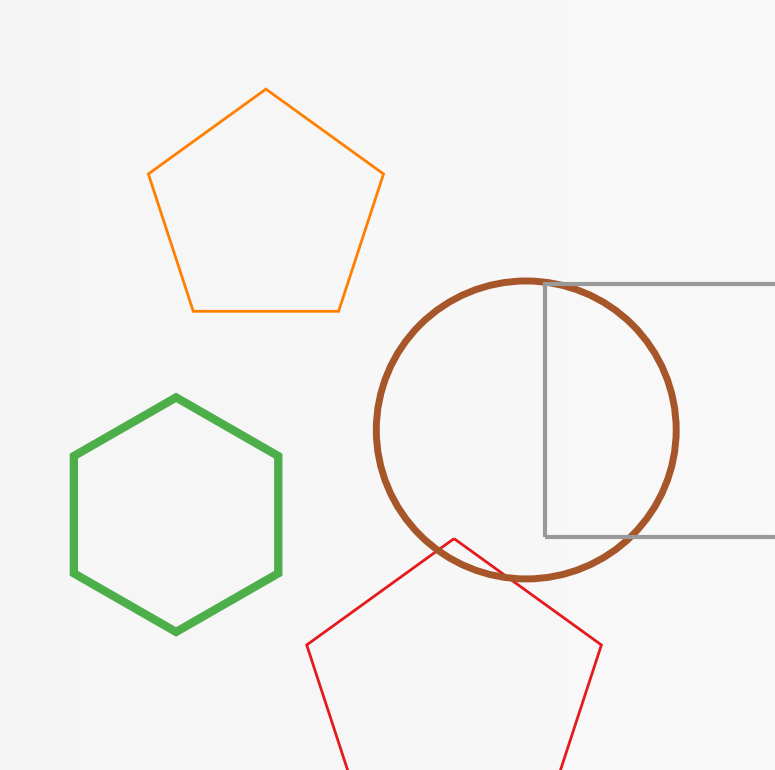[{"shape": "pentagon", "thickness": 1, "radius": 1.0, "center": [0.586, 0.101]}, {"shape": "hexagon", "thickness": 3, "radius": 0.76, "center": [0.227, 0.332]}, {"shape": "pentagon", "thickness": 1, "radius": 0.8, "center": [0.343, 0.725]}, {"shape": "circle", "thickness": 2.5, "radius": 0.97, "center": [0.679, 0.442]}, {"shape": "square", "thickness": 1.5, "radius": 0.82, "center": [0.868, 0.467]}]